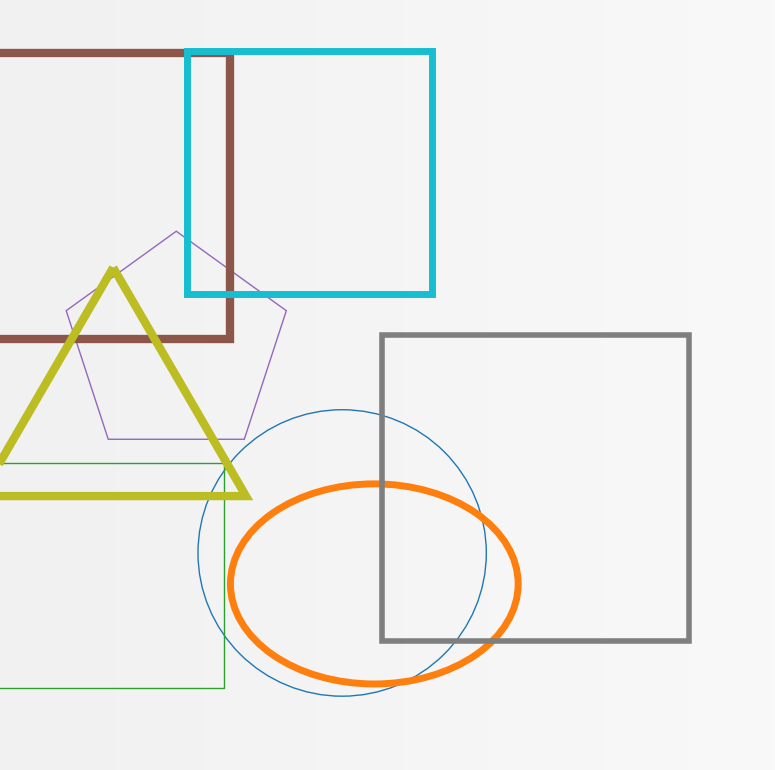[{"shape": "circle", "thickness": 0.5, "radius": 0.93, "center": [0.441, 0.282]}, {"shape": "oval", "thickness": 2.5, "radius": 0.93, "center": [0.483, 0.242]}, {"shape": "square", "thickness": 0.5, "radius": 0.73, "center": [0.144, 0.252]}, {"shape": "pentagon", "thickness": 0.5, "radius": 0.75, "center": [0.227, 0.55]}, {"shape": "square", "thickness": 3, "radius": 0.93, "center": [0.111, 0.746]}, {"shape": "square", "thickness": 2, "radius": 0.99, "center": [0.691, 0.366]}, {"shape": "triangle", "thickness": 3, "radius": 0.99, "center": [0.146, 0.455]}, {"shape": "square", "thickness": 2.5, "radius": 0.79, "center": [0.399, 0.776]}]